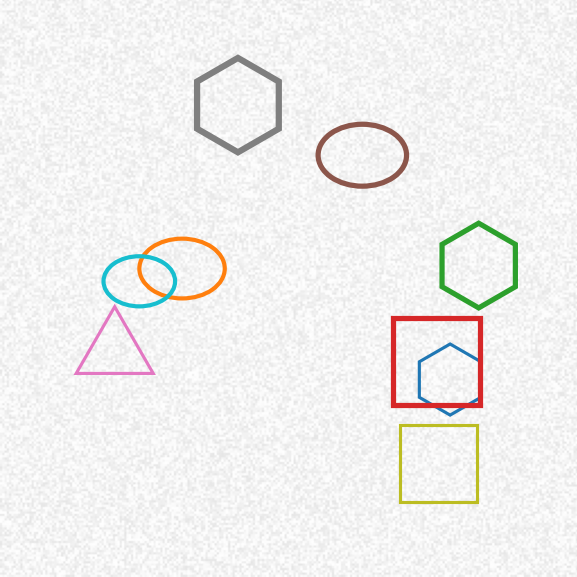[{"shape": "hexagon", "thickness": 1.5, "radius": 0.31, "center": [0.779, 0.342]}, {"shape": "oval", "thickness": 2, "radius": 0.37, "center": [0.315, 0.534]}, {"shape": "hexagon", "thickness": 2.5, "radius": 0.37, "center": [0.829, 0.539]}, {"shape": "square", "thickness": 2.5, "radius": 0.38, "center": [0.756, 0.373]}, {"shape": "oval", "thickness": 2.5, "radius": 0.38, "center": [0.627, 0.73]}, {"shape": "triangle", "thickness": 1.5, "radius": 0.38, "center": [0.199, 0.391]}, {"shape": "hexagon", "thickness": 3, "radius": 0.41, "center": [0.412, 0.817]}, {"shape": "square", "thickness": 1.5, "radius": 0.33, "center": [0.76, 0.197]}, {"shape": "oval", "thickness": 2, "radius": 0.31, "center": [0.241, 0.512]}]